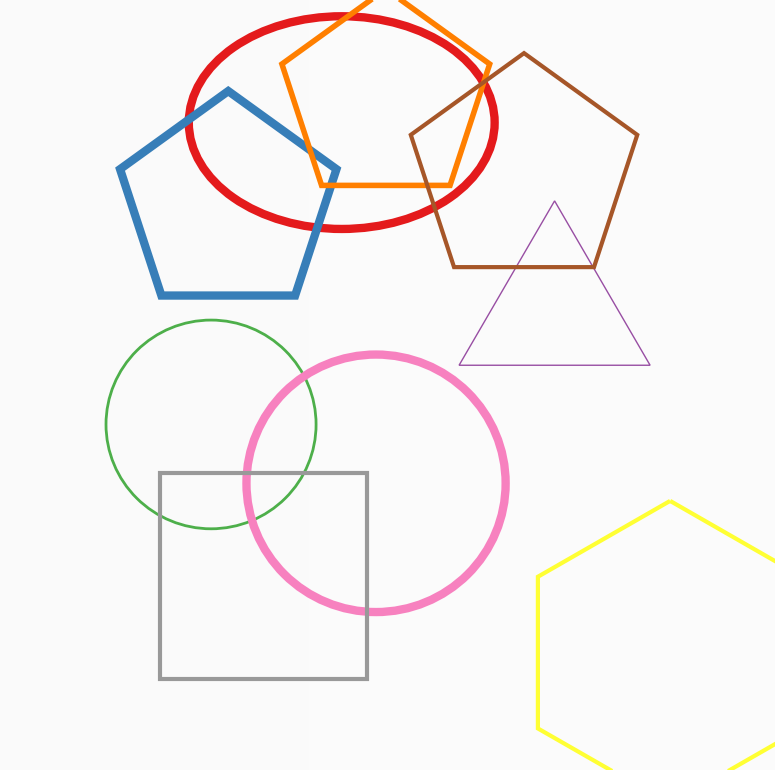[{"shape": "oval", "thickness": 3, "radius": 0.99, "center": [0.441, 0.841]}, {"shape": "pentagon", "thickness": 3, "radius": 0.73, "center": [0.295, 0.735]}, {"shape": "circle", "thickness": 1, "radius": 0.68, "center": [0.272, 0.449]}, {"shape": "triangle", "thickness": 0.5, "radius": 0.71, "center": [0.716, 0.597]}, {"shape": "pentagon", "thickness": 2, "radius": 0.7, "center": [0.498, 0.873]}, {"shape": "hexagon", "thickness": 1.5, "radius": 0.99, "center": [0.865, 0.152]}, {"shape": "pentagon", "thickness": 1.5, "radius": 0.77, "center": [0.676, 0.777]}, {"shape": "circle", "thickness": 3, "radius": 0.84, "center": [0.485, 0.372]}, {"shape": "square", "thickness": 1.5, "radius": 0.67, "center": [0.34, 0.252]}]